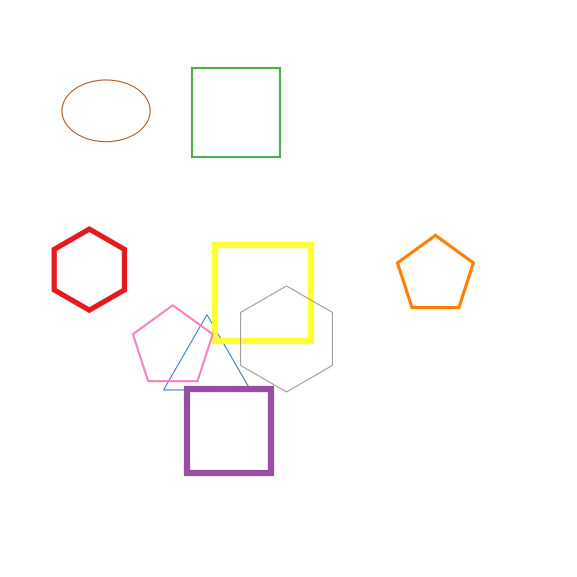[{"shape": "hexagon", "thickness": 2.5, "radius": 0.35, "center": [0.155, 0.532]}, {"shape": "triangle", "thickness": 0.5, "radius": 0.43, "center": [0.358, 0.367]}, {"shape": "square", "thickness": 1, "radius": 0.38, "center": [0.408, 0.804]}, {"shape": "square", "thickness": 3, "radius": 0.36, "center": [0.397, 0.253]}, {"shape": "pentagon", "thickness": 1.5, "radius": 0.35, "center": [0.754, 0.522]}, {"shape": "square", "thickness": 3, "radius": 0.41, "center": [0.456, 0.491]}, {"shape": "oval", "thickness": 0.5, "radius": 0.38, "center": [0.184, 0.807]}, {"shape": "pentagon", "thickness": 1, "radius": 0.36, "center": [0.299, 0.398]}, {"shape": "hexagon", "thickness": 0.5, "radius": 0.46, "center": [0.496, 0.412]}]